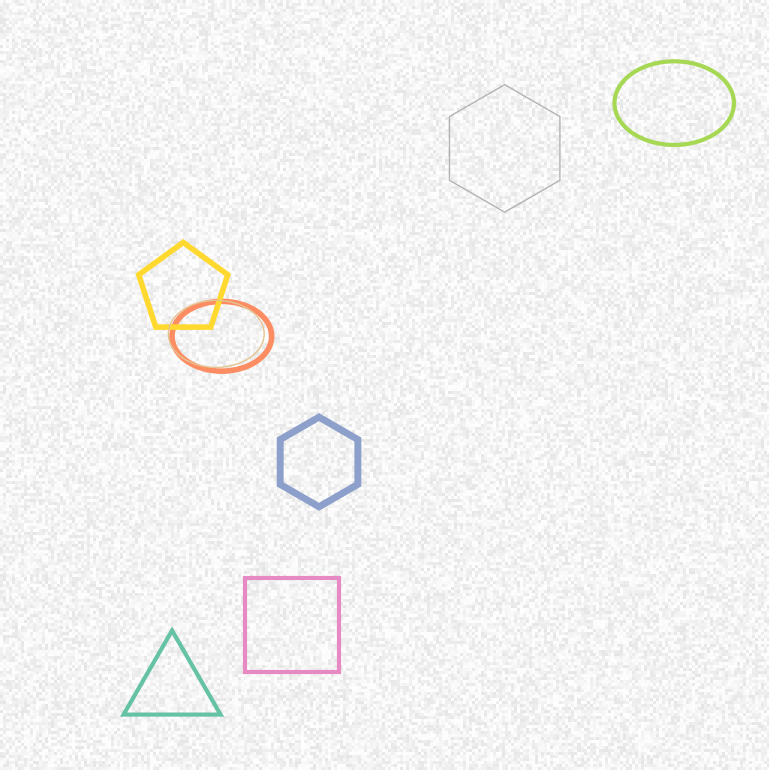[{"shape": "triangle", "thickness": 1.5, "radius": 0.36, "center": [0.223, 0.108]}, {"shape": "oval", "thickness": 2, "radius": 0.32, "center": [0.288, 0.563]}, {"shape": "hexagon", "thickness": 2.5, "radius": 0.29, "center": [0.414, 0.4]}, {"shape": "square", "thickness": 1.5, "radius": 0.31, "center": [0.379, 0.188]}, {"shape": "oval", "thickness": 1.5, "radius": 0.39, "center": [0.876, 0.866]}, {"shape": "pentagon", "thickness": 2, "radius": 0.3, "center": [0.238, 0.624]}, {"shape": "oval", "thickness": 0.5, "radius": 0.31, "center": [0.281, 0.566]}, {"shape": "hexagon", "thickness": 0.5, "radius": 0.41, "center": [0.655, 0.807]}]